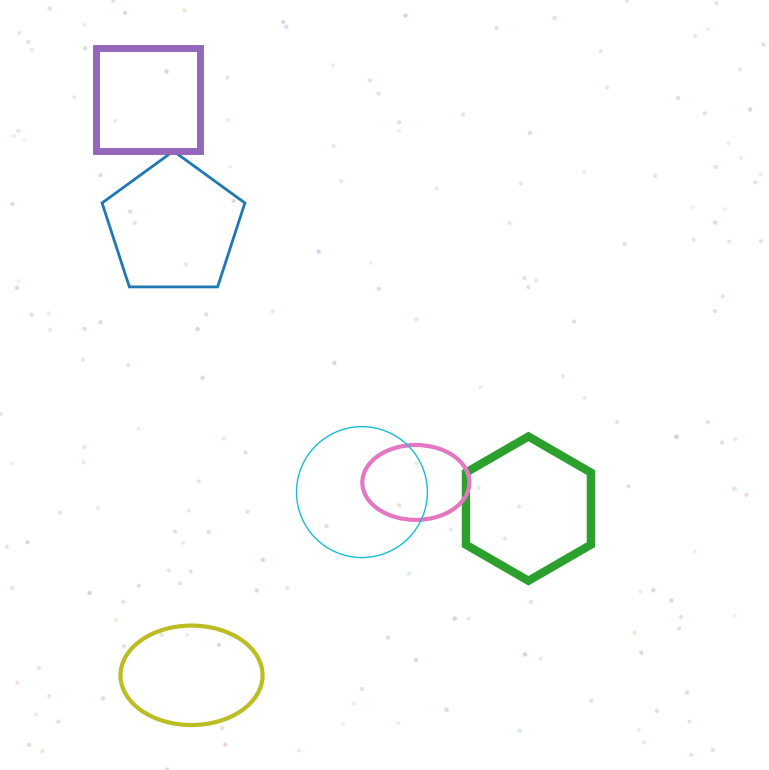[{"shape": "pentagon", "thickness": 1, "radius": 0.49, "center": [0.225, 0.706]}, {"shape": "hexagon", "thickness": 3, "radius": 0.47, "center": [0.686, 0.339]}, {"shape": "square", "thickness": 2.5, "radius": 0.34, "center": [0.192, 0.871]}, {"shape": "oval", "thickness": 1.5, "radius": 0.35, "center": [0.54, 0.373]}, {"shape": "oval", "thickness": 1.5, "radius": 0.46, "center": [0.249, 0.123]}, {"shape": "circle", "thickness": 0.5, "radius": 0.42, "center": [0.47, 0.361]}]